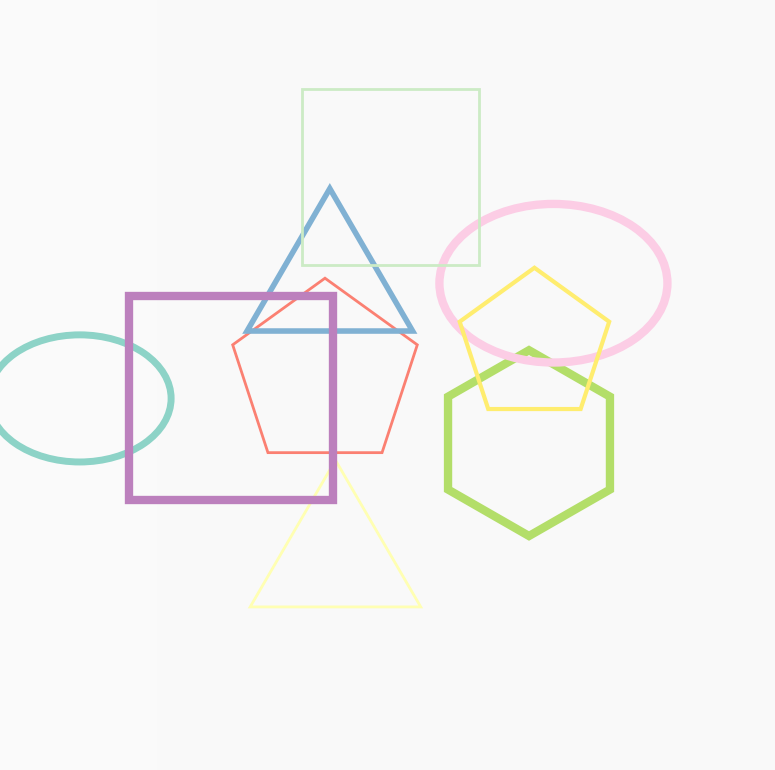[{"shape": "oval", "thickness": 2.5, "radius": 0.59, "center": [0.103, 0.483]}, {"shape": "triangle", "thickness": 1, "radius": 0.64, "center": [0.433, 0.275]}, {"shape": "pentagon", "thickness": 1, "radius": 0.63, "center": [0.419, 0.513]}, {"shape": "triangle", "thickness": 2, "radius": 0.62, "center": [0.426, 0.632]}, {"shape": "hexagon", "thickness": 3, "radius": 0.6, "center": [0.683, 0.425]}, {"shape": "oval", "thickness": 3, "radius": 0.74, "center": [0.714, 0.632]}, {"shape": "square", "thickness": 3, "radius": 0.66, "center": [0.298, 0.483]}, {"shape": "square", "thickness": 1, "radius": 0.57, "center": [0.504, 0.77]}, {"shape": "pentagon", "thickness": 1.5, "radius": 0.51, "center": [0.69, 0.551]}]